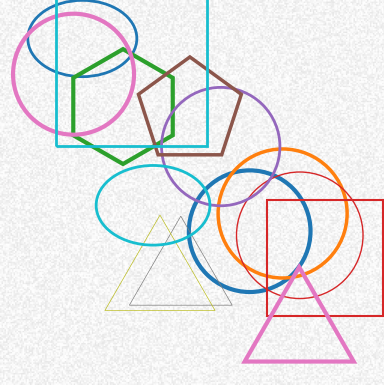[{"shape": "circle", "thickness": 3, "radius": 0.79, "center": [0.649, 0.399]}, {"shape": "oval", "thickness": 2, "radius": 0.71, "center": [0.214, 0.9]}, {"shape": "circle", "thickness": 2.5, "radius": 0.84, "center": [0.734, 0.445]}, {"shape": "hexagon", "thickness": 3, "radius": 0.75, "center": [0.32, 0.723]}, {"shape": "square", "thickness": 1.5, "radius": 0.75, "center": [0.844, 0.33]}, {"shape": "circle", "thickness": 1, "radius": 0.82, "center": [0.779, 0.389]}, {"shape": "circle", "thickness": 2, "radius": 0.77, "center": [0.573, 0.619]}, {"shape": "pentagon", "thickness": 2.5, "radius": 0.7, "center": [0.493, 0.712]}, {"shape": "triangle", "thickness": 3, "radius": 0.82, "center": [0.777, 0.143]}, {"shape": "circle", "thickness": 3, "radius": 0.79, "center": [0.191, 0.807]}, {"shape": "triangle", "thickness": 0.5, "radius": 0.77, "center": [0.47, 0.284]}, {"shape": "triangle", "thickness": 0.5, "radius": 0.83, "center": [0.416, 0.276]}, {"shape": "square", "thickness": 2, "radius": 0.98, "center": [0.342, 0.817]}, {"shape": "oval", "thickness": 2, "radius": 0.74, "center": [0.398, 0.467]}]